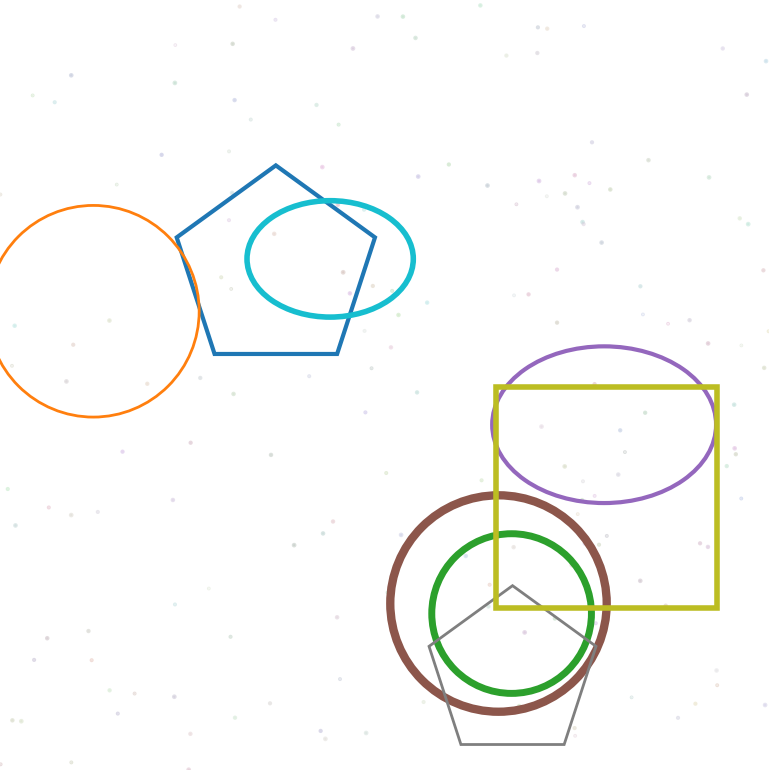[{"shape": "pentagon", "thickness": 1.5, "radius": 0.68, "center": [0.358, 0.65]}, {"shape": "circle", "thickness": 1, "radius": 0.69, "center": [0.121, 0.596]}, {"shape": "circle", "thickness": 2.5, "radius": 0.52, "center": [0.664, 0.203]}, {"shape": "oval", "thickness": 1.5, "radius": 0.73, "center": [0.785, 0.448]}, {"shape": "circle", "thickness": 3, "radius": 0.7, "center": [0.647, 0.216]}, {"shape": "pentagon", "thickness": 1, "radius": 0.57, "center": [0.666, 0.125]}, {"shape": "square", "thickness": 2, "radius": 0.72, "center": [0.788, 0.354]}, {"shape": "oval", "thickness": 2, "radius": 0.54, "center": [0.429, 0.664]}]